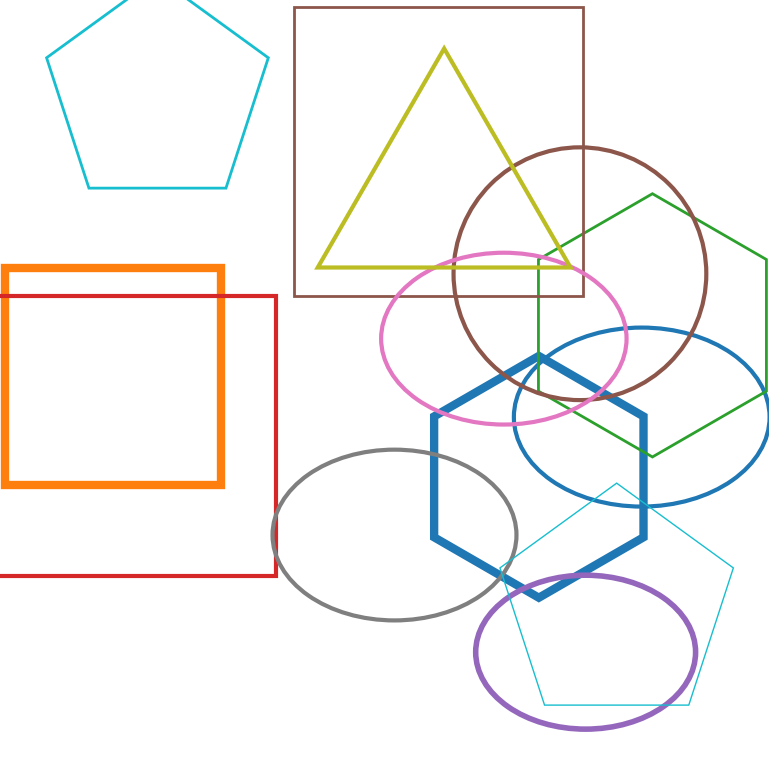[{"shape": "hexagon", "thickness": 3, "radius": 0.78, "center": [0.7, 0.381]}, {"shape": "oval", "thickness": 1.5, "radius": 0.83, "center": [0.833, 0.458]}, {"shape": "square", "thickness": 3, "radius": 0.7, "center": [0.147, 0.511]}, {"shape": "hexagon", "thickness": 1, "radius": 0.85, "center": [0.847, 0.577]}, {"shape": "square", "thickness": 1.5, "radius": 0.91, "center": [0.176, 0.434]}, {"shape": "oval", "thickness": 2, "radius": 0.71, "center": [0.761, 0.153]}, {"shape": "circle", "thickness": 1.5, "radius": 0.82, "center": [0.753, 0.645]}, {"shape": "square", "thickness": 1, "radius": 0.94, "center": [0.57, 0.804]}, {"shape": "oval", "thickness": 1.5, "radius": 0.8, "center": [0.654, 0.56]}, {"shape": "oval", "thickness": 1.5, "radius": 0.79, "center": [0.512, 0.305]}, {"shape": "triangle", "thickness": 1.5, "radius": 0.95, "center": [0.577, 0.747]}, {"shape": "pentagon", "thickness": 1, "radius": 0.76, "center": [0.204, 0.878]}, {"shape": "pentagon", "thickness": 0.5, "radius": 0.8, "center": [0.801, 0.213]}]